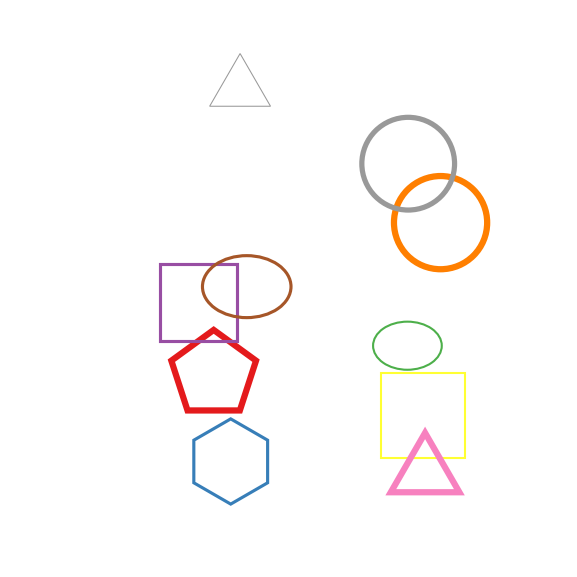[{"shape": "pentagon", "thickness": 3, "radius": 0.39, "center": [0.37, 0.351]}, {"shape": "hexagon", "thickness": 1.5, "radius": 0.37, "center": [0.4, 0.2]}, {"shape": "oval", "thickness": 1, "radius": 0.3, "center": [0.706, 0.401]}, {"shape": "square", "thickness": 1.5, "radius": 0.33, "center": [0.343, 0.475]}, {"shape": "circle", "thickness": 3, "radius": 0.4, "center": [0.763, 0.614]}, {"shape": "square", "thickness": 1, "radius": 0.37, "center": [0.732, 0.28]}, {"shape": "oval", "thickness": 1.5, "radius": 0.38, "center": [0.427, 0.503]}, {"shape": "triangle", "thickness": 3, "radius": 0.34, "center": [0.736, 0.181]}, {"shape": "circle", "thickness": 2.5, "radius": 0.4, "center": [0.707, 0.716]}, {"shape": "triangle", "thickness": 0.5, "radius": 0.3, "center": [0.416, 0.846]}]